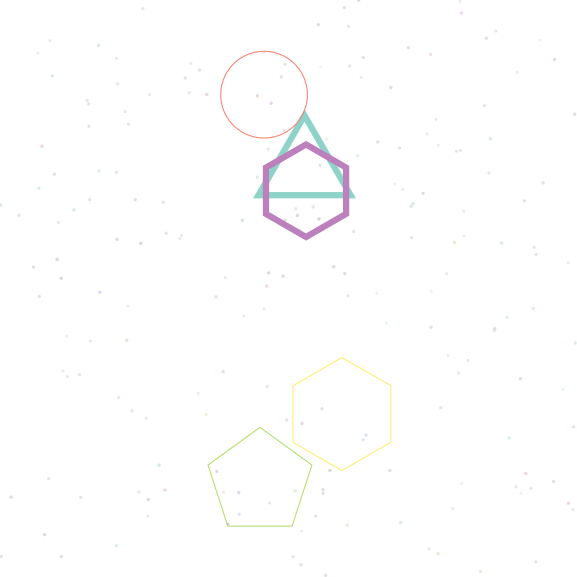[{"shape": "triangle", "thickness": 3, "radius": 0.46, "center": [0.527, 0.707]}, {"shape": "circle", "thickness": 0.5, "radius": 0.38, "center": [0.457, 0.835]}, {"shape": "pentagon", "thickness": 0.5, "radius": 0.47, "center": [0.45, 0.165]}, {"shape": "hexagon", "thickness": 3, "radius": 0.4, "center": [0.53, 0.669]}, {"shape": "hexagon", "thickness": 0.5, "radius": 0.49, "center": [0.592, 0.282]}]